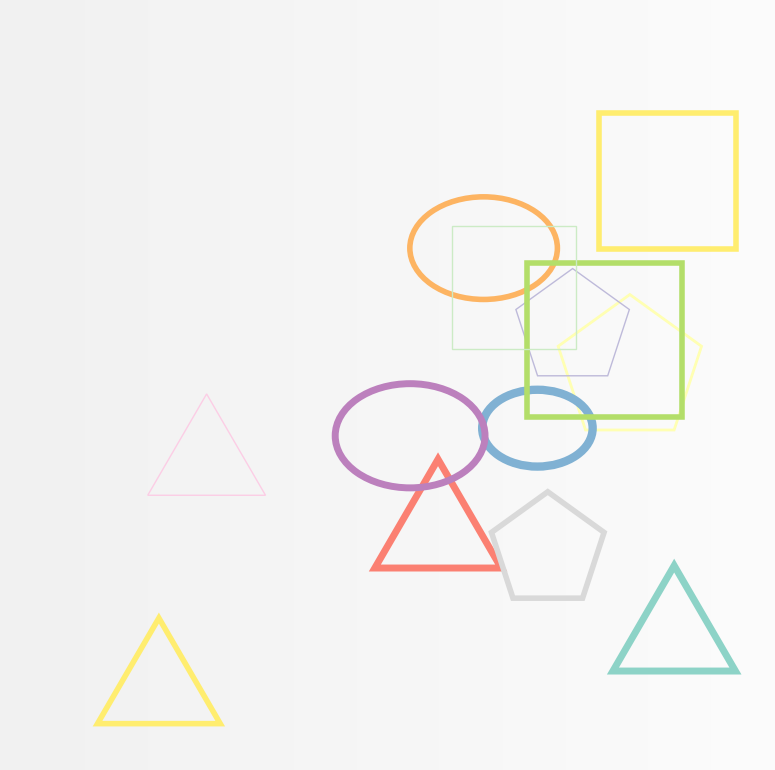[{"shape": "triangle", "thickness": 2.5, "radius": 0.46, "center": [0.87, 0.174]}, {"shape": "pentagon", "thickness": 1, "radius": 0.49, "center": [0.813, 0.52]}, {"shape": "pentagon", "thickness": 0.5, "radius": 0.38, "center": [0.739, 0.574]}, {"shape": "triangle", "thickness": 2.5, "radius": 0.47, "center": [0.565, 0.309]}, {"shape": "oval", "thickness": 3, "radius": 0.36, "center": [0.693, 0.444]}, {"shape": "oval", "thickness": 2, "radius": 0.48, "center": [0.624, 0.678]}, {"shape": "square", "thickness": 2, "radius": 0.5, "center": [0.78, 0.558]}, {"shape": "triangle", "thickness": 0.5, "radius": 0.44, "center": [0.267, 0.401]}, {"shape": "pentagon", "thickness": 2, "radius": 0.38, "center": [0.707, 0.285]}, {"shape": "oval", "thickness": 2.5, "radius": 0.48, "center": [0.529, 0.434]}, {"shape": "square", "thickness": 0.5, "radius": 0.4, "center": [0.663, 0.626]}, {"shape": "square", "thickness": 2, "radius": 0.44, "center": [0.862, 0.765]}, {"shape": "triangle", "thickness": 2, "radius": 0.46, "center": [0.205, 0.106]}]